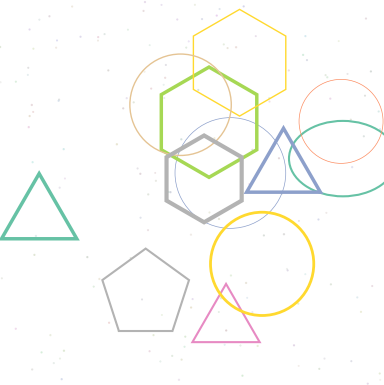[{"shape": "oval", "thickness": 1.5, "radius": 0.7, "center": [0.891, 0.588]}, {"shape": "triangle", "thickness": 2.5, "radius": 0.56, "center": [0.102, 0.436]}, {"shape": "circle", "thickness": 0.5, "radius": 0.55, "center": [0.886, 0.685]}, {"shape": "triangle", "thickness": 2.5, "radius": 0.55, "center": [0.736, 0.556]}, {"shape": "circle", "thickness": 0.5, "radius": 0.72, "center": [0.598, 0.551]}, {"shape": "triangle", "thickness": 1.5, "radius": 0.5, "center": [0.587, 0.162]}, {"shape": "hexagon", "thickness": 2.5, "radius": 0.72, "center": [0.543, 0.683]}, {"shape": "hexagon", "thickness": 1, "radius": 0.69, "center": [0.622, 0.837]}, {"shape": "circle", "thickness": 2, "radius": 0.67, "center": [0.681, 0.315]}, {"shape": "circle", "thickness": 1, "radius": 0.66, "center": [0.469, 0.728]}, {"shape": "hexagon", "thickness": 3, "radius": 0.56, "center": [0.53, 0.535]}, {"shape": "pentagon", "thickness": 1.5, "radius": 0.59, "center": [0.378, 0.236]}]